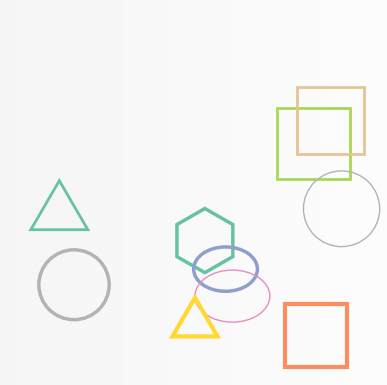[{"shape": "hexagon", "thickness": 2.5, "radius": 0.42, "center": [0.529, 0.375]}, {"shape": "triangle", "thickness": 2, "radius": 0.42, "center": [0.153, 0.446]}, {"shape": "square", "thickness": 3, "radius": 0.4, "center": [0.815, 0.129]}, {"shape": "oval", "thickness": 2.5, "radius": 0.41, "center": [0.582, 0.301]}, {"shape": "oval", "thickness": 1, "radius": 0.48, "center": [0.6, 0.231]}, {"shape": "square", "thickness": 2, "radius": 0.47, "center": [0.809, 0.627]}, {"shape": "triangle", "thickness": 3, "radius": 0.34, "center": [0.503, 0.16]}, {"shape": "square", "thickness": 2, "radius": 0.43, "center": [0.854, 0.687]}, {"shape": "circle", "thickness": 2.5, "radius": 0.45, "center": [0.191, 0.26]}, {"shape": "circle", "thickness": 1, "radius": 0.49, "center": [0.881, 0.458]}]